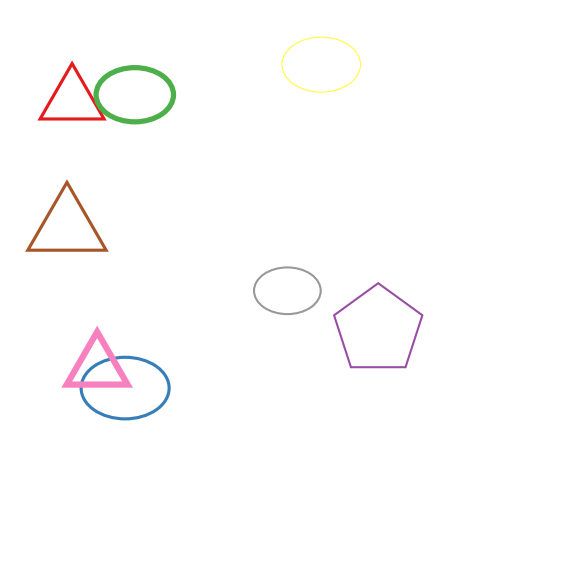[{"shape": "triangle", "thickness": 1.5, "radius": 0.32, "center": [0.125, 0.825]}, {"shape": "oval", "thickness": 1.5, "radius": 0.38, "center": [0.217, 0.327]}, {"shape": "oval", "thickness": 2.5, "radius": 0.34, "center": [0.233, 0.835]}, {"shape": "pentagon", "thickness": 1, "radius": 0.4, "center": [0.655, 0.428]}, {"shape": "oval", "thickness": 0.5, "radius": 0.34, "center": [0.556, 0.887]}, {"shape": "triangle", "thickness": 1.5, "radius": 0.39, "center": [0.116, 0.605]}, {"shape": "triangle", "thickness": 3, "radius": 0.3, "center": [0.168, 0.364]}, {"shape": "oval", "thickness": 1, "radius": 0.29, "center": [0.498, 0.496]}]